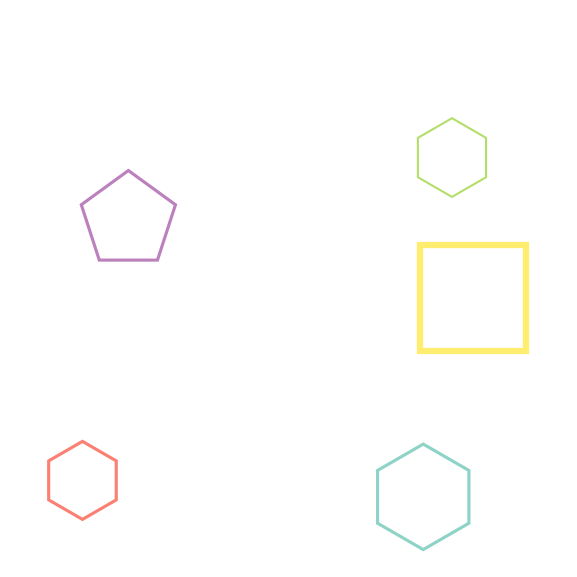[{"shape": "hexagon", "thickness": 1.5, "radius": 0.46, "center": [0.733, 0.139]}, {"shape": "hexagon", "thickness": 1.5, "radius": 0.34, "center": [0.143, 0.167]}, {"shape": "hexagon", "thickness": 1, "radius": 0.34, "center": [0.783, 0.726]}, {"shape": "pentagon", "thickness": 1.5, "radius": 0.43, "center": [0.222, 0.618]}, {"shape": "square", "thickness": 3, "radius": 0.46, "center": [0.818, 0.484]}]